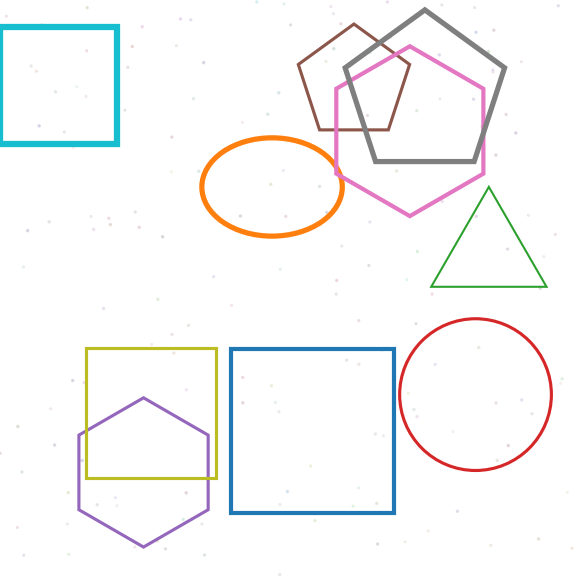[{"shape": "square", "thickness": 2, "radius": 0.71, "center": [0.541, 0.253]}, {"shape": "oval", "thickness": 2.5, "radius": 0.61, "center": [0.471, 0.675]}, {"shape": "triangle", "thickness": 1, "radius": 0.58, "center": [0.847, 0.56]}, {"shape": "circle", "thickness": 1.5, "radius": 0.66, "center": [0.823, 0.316]}, {"shape": "hexagon", "thickness": 1.5, "radius": 0.65, "center": [0.249, 0.181]}, {"shape": "pentagon", "thickness": 1.5, "radius": 0.51, "center": [0.613, 0.856]}, {"shape": "hexagon", "thickness": 2, "radius": 0.74, "center": [0.71, 0.772]}, {"shape": "pentagon", "thickness": 2.5, "radius": 0.73, "center": [0.736, 0.837]}, {"shape": "square", "thickness": 1.5, "radius": 0.56, "center": [0.261, 0.284]}, {"shape": "square", "thickness": 3, "radius": 0.51, "center": [0.101, 0.851]}]